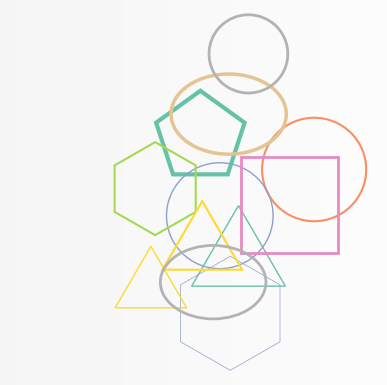[{"shape": "pentagon", "thickness": 3, "radius": 0.6, "center": [0.517, 0.644]}, {"shape": "triangle", "thickness": 1, "radius": 0.7, "center": [0.615, 0.327]}, {"shape": "circle", "thickness": 1.5, "radius": 0.67, "center": [0.811, 0.56]}, {"shape": "circle", "thickness": 1, "radius": 0.69, "center": [0.567, 0.44]}, {"shape": "hexagon", "thickness": 0.5, "radius": 0.74, "center": [0.594, 0.186]}, {"shape": "square", "thickness": 2, "radius": 0.62, "center": [0.748, 0.467]}, {"shape": "hexagon", "thickness": 1.5, "radius": 0.6, "center": [0.4, 0.51]}, {"shape": "triangle", "thickness": 1.5, "radius": 0.59, "center": [0.522, 0.359]}, {"shape": "triangle", "thickness": 1, "radius": 0.53, "center": [0.389, 0.254]}, {"shape": "oval", "thickness": 2.5, "radius": 0.74, "center": [0.59, 0.704]}, {"shape": "oval", "thickness": 2, "radius": 0.68, "center": [0.55, 0.267]}, {"shape": "circle", "thickness": 2, "radius": 0.51, "center": [0.641, 0.86]}]